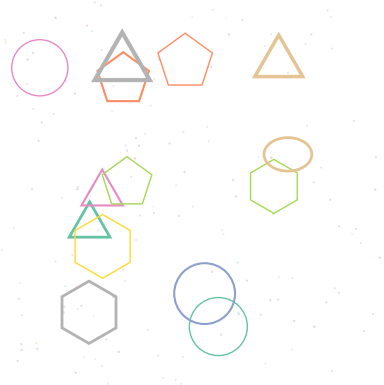[{"shape": "circle", "thickness": 1, "radius": 0.38, "center": [0.567, 0.152]}, {"shape": "triangle", "thickness": 2, "radius": 0.31, "center": [0.233, 0.415]}, {"shape": "pentagon", "thickness": 1.5, "radius": 0.35, "center": [0.32, 0.794]}, {"shape": "pentagon", "thickness": 1, "radius": 0.37, "center": [0.481, 0.839]}, {"shape": "circle", "thickness": 1.5, "radius": 0.4, "center": [0.532, 0.237]}, {"shape": "triangle", "thickness": 1.5, "radius": 0.31, "center": [0.265, 0.497]}, {"shape": "circle", "thickness": 1, "radius": 0.36, "center": [0.103, 0.824]}, {"shape": "hexagon", "thickness": 1, "radius": 0.35, "center": [0.711, 0.516]}, {"shape": "pentagon", "thickness": 1, "radius": 0.34, "center": [0.33, 0.525]}, {"shape": "hexagon", "thickness": 1, "radius": 0.41, "center": [0.267, 0.36]}, {"shape": "triangle", "thickness": 2.5, "radius": 0.36, "center": [0.724, 0.837]}, {"shape": "oval", "thickness": 2, "radius": 0.31, "center": [0.748, 0.599]}, {"shape": "triangle", "thickness": 3, "radius": 0.41, "center": [0.317, 0.833]}, {"shape": "hexagon", "thickness": 2, "radius": 0.4, "center": [0.231, 0.189]}]